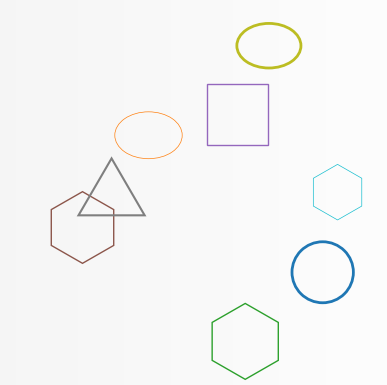[{"shape": "circle", "thickness": 2, "radius": 0.4, "center": [0.833, 0.293]}, {"shape": "oval", "thickness": 0.5, "radius": 0.43, "center": [0.383, 0.649]}, {"shape": "hexagon", "thickness": 1, "radius": 0.49, "center": [0.633, 0.113]}, {"shape": "square", "thickness": 1, "radius": 0.4, "center": [0.614, 0.701]}, {"shape": "hexagon", "thickness": 1, "radius": 0.47, "center": [0.213, 0.409]}, {"shape": "triangle", "thickness": 1.5, "radius": 0.49, "center": [0.288, 0.49]}, {"shape": "oval", "thickness": 2, "radius": 0.41, "center": [0.694, 0.881]}, {"shape": "hexagon", "thickness": 0.5, "radius": 0.36, "center": [0.871, 0.501]}]